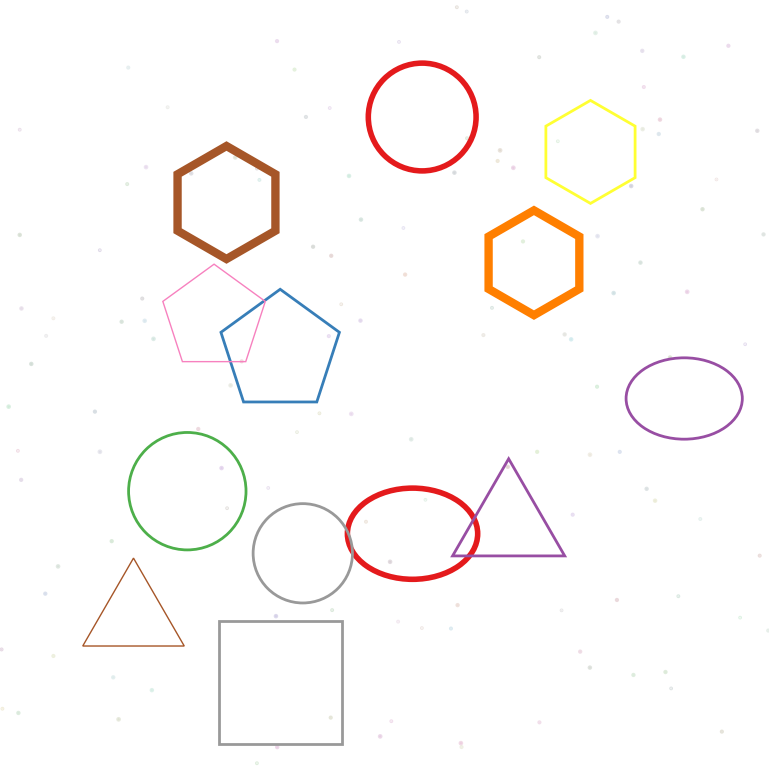[{"shape": "oval", "thickness": 2, "radius": 0.42, "center": [0.536, 0.307]}, {"shape": "circle", "thickness": 2, "radius": 0.35, "center": [0.548, 0.848]}, {"shape": "pentagon", "thickness": 1, "radius": 0.4, "center": [0.364, 0.543]}, {"shape": "circle", "thickness": 1, "radius": 0.38, "center": [0.243, 0.362]}, {"shape": "triangle", "thickness": 1, "radius": 0.42, "center": [0.661, 0.32]}, {"shape": "oval", "thickness": 1, "radius": 0.38, "center": [0.889, 0.482]}, {"shape": "hexagon", "thickness": 3, "radius": 0.34, "center": [0.693, 0.659]}, {"shape": "hexagon", "thickness": 1, "radius": 0.33, "center": [0.767, 0.803]}, {"shape": "triangle", "thickness": 0.5, "radius": 0.38, "center": [0.173, 0.199]}, {"shape": "hexagon", "thickness": 3, "radius": 0.37, "center": [0.294, 0.737]}, {"shape": "pentagon", "thickness": 0.5, "radius": 0.35, "center": [0.278, 0.587]}, {"shape": "circle", "thickness": 1, "radius": 0.32, "center": [0.393, 0.281]}, {"shape": "square", "thickness": 1, "radius": 0.4, "center": [0.364, 0.113]}]